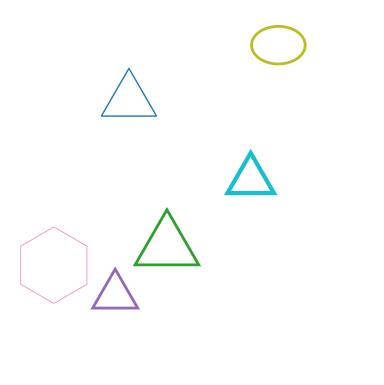[{"shape": "triangle", "thickness": 1, "radius": 0.41, "center": [0.335, 0.74]}, {"shape": "triangle", "thickness": 2, "radius": 0.48, "center": [0.434, 0.36]}, {"shape": "triangle", "thickness": 2, "radius": 0.34, "center": [0.299, 0.234]}, {"shape": "hexagon", "thickness": 0.5, "radius": 0.5, "center": [0.14, 0.311]}, {"shape": "oval", "thickness": 2, "radius": 0.35, "center": [0.723, 0.883]}, {"shape": "triangle", "thickness": 3, "radius": 0.35, "center": [0.651, 0.533]}]